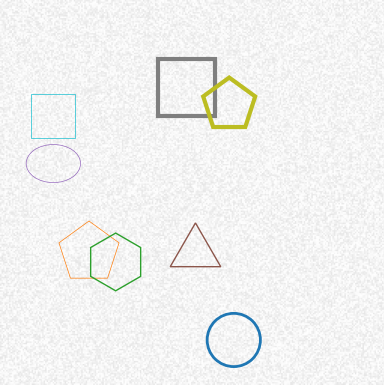[{"shape": "circle", "thickness": 2, "radius": 0.35, "center": [0.607, 0.117]}, {"shape": "pentagon", "thickness": 0.5, "radius": 0.41, "center": [0.231, 0.344]}, {"shape": "hexagon", "thickness": 1, "radius": 0.37, "center": [0.3, 0.32]}, {"shape": "oval", "thickness": 0.5, "radius": 0.35, "center": [0.139, 0.575]}, {"shape": "triangle", "thickness": 1, "radius": 0.38, "center": [0.508, 0.345]}, {"shape": "square", "thickness": 3, "radius": 0.37, "center": [0.484, 0.772]}, {"shape": "pentagon", "thickness": 3, "radius": 0.36, "center": [0.595, 0.728]}, {"shape": "square", "thickness": 0.5, "radius": 0.29, "center": [0.138, 0.699]}]